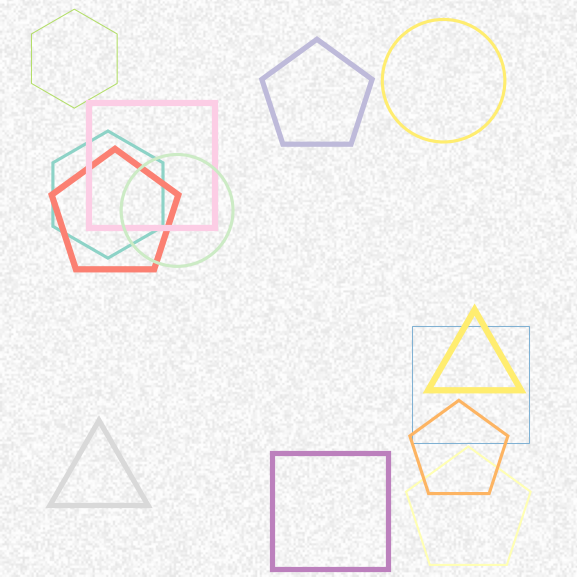[{"shape": "hexagon", "thickness": 1.5, "radius": 0.55, "center": [0.187, 0.662]}, {"shape": "pentagon", "thickness": 1, "radius": 0.57, "center": [0.811, 0.113]}, {"shape": "pentagon", "thickness": 2.5, "radius": 0.5, "center": [0.549, 0.831]}, {"shape": "pentagon", "thickness": 3, "radius": 0.58, "center": [0.199, 0.626]}, {"shape": "square", "thickness": 0.5, "radius": 0.51, "center": [0.815, 0.333]}, {"shape": "pentagon", "thickness": 1.5, "radius": 0.45, "center": [0.795, 0.217]}, {"shape": "hexagon", "thickness": 0.5, "radius": 0.43, "center": [0.129, 0.898]}, {"shape": "square", "thickness": 3, "radius": 0.54, "center": [0.263, 0.712]}, {"shape": "triangle", "thickness": 2.5, "radius": 0.49, "center": [0.171, 0.173]}, {"shape": "square", "thickness": 2.5, "radius": 0.5, "center": [0.571, 0.114]}, {"shape": "circle", "thickness": 1.5, "radius": 0.48, "center": [0.307, 0.635]}, {"shape": "triangle", "thickness": 3, "radius": 0.47, "center": [0.822, 0.37]}, {"shape": "circle", "thickness": 1.5, "radius": 0.53, "center": [0.768, 0.859]}]